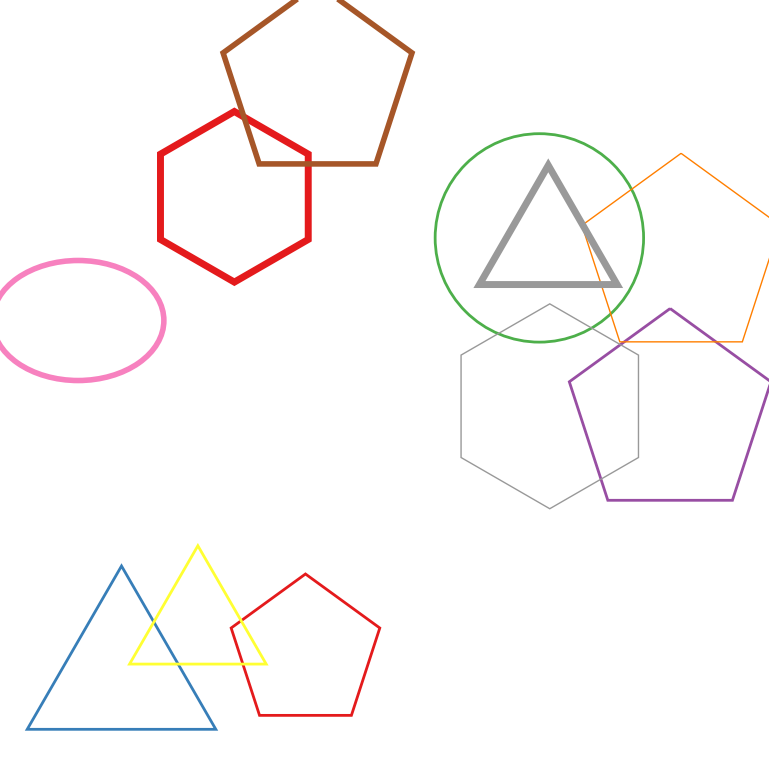[{"shape": "pentagon", "thickness": 1, "radius": 0.51, "center": [0.397, 0.153]}, {"shape": "hexagon", "thickness": 2.5, "radius": 0.55, "center": [0.304, 0.744]}, {"shape": "triangle", "thickness": 1, "radius": 0.71, "center": [0.158, 0.124]}, {"shape": "circle", "thickness": 1, "radius": 0.68, "center": [0.7, 0.691]}, {"shape": "pentagon", "thickness": 1, "radius": 0.69, "center": [0.87, 0.462]}, {"shape": "pentagon", "thickness": 0.5, "radius": 0.68, "center": [0.885, 0.666]}, {"shape": "triangle", "thickness": 1, "radius": 0.51, "center": [0.257, 0.189]}, {"shape": "pentagon", "thickness": 2, "radius": 0.64, "center": [0.412, 0.891]}, {"shape": "oval", "thickness": 2, "radius": 0.56, "center": [0.101, 0.584]}, {"shape": "triangle", "thickness": 2.5, "radius": 0.52, "center": [0.712, 0.682]}, {"shape": "hexagon", "thickness": 0.5, "radius": 0.67, "center": [0.714, 0.472]}]